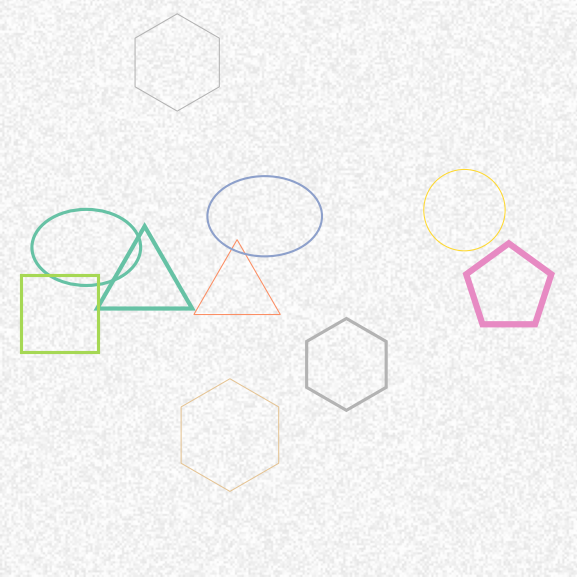[{"shape": "triangle", "thickness": 2, "radius": 0.48, "center": [0.25, 0.512]}, {"shape": "oval", "thickness": 1.5, "radius": 0.47, "center": [0.149, 0.571]}, {"shape": "triangle", "thickness": 0.5, "radius": 0.43, "center": [0.411, 0.498]}, {"shape": "oval", "thickness": 1, "radius": 0.5, "center": [0.458, 0.625]}, {"shape": "pentagon", "thickness": 3, "radius": 0.39, "center": [0.881, 0.5]}, {"shape": "square", "thickness": 1.5, "radius": 0.33, "center": [0.103, 0.457]}, {"shape": "circle", "thickness": 0.5, "radius": 0.35, "center": [0.804, 0.635]}, {"shape": "hexagon", "thickness": 0.5, "radius": 0.49, "center": [0.398, 0.246]}, {"shape": "hexagon", "thickness": 0.5, "radius": 0.42, "center": [0.307, 0.891]}, {"shape": "hexagon", "thickness": 1.5, "radius": 0.4, "center": [0.6, 0.368]}]